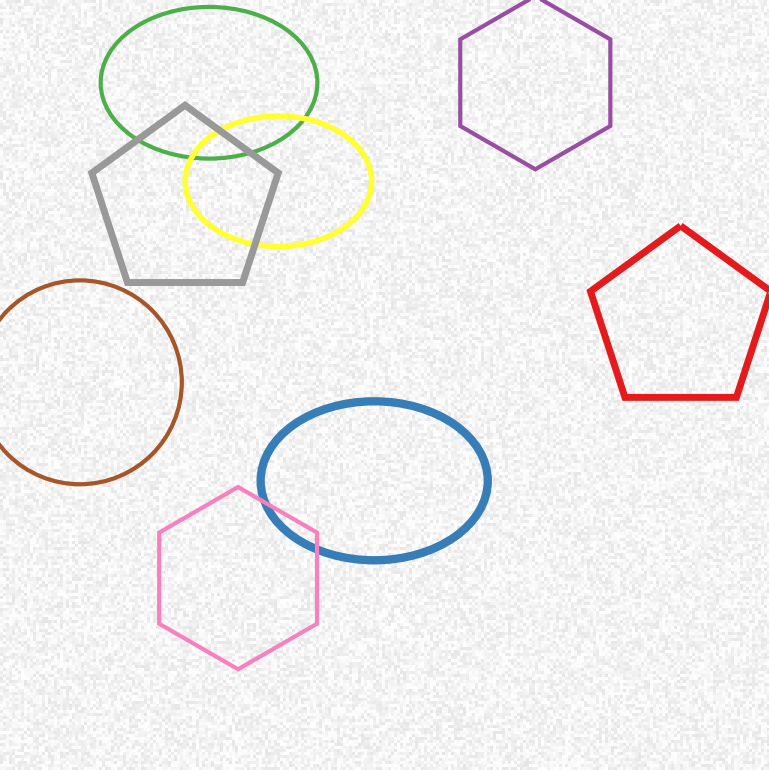[{"shape": "pentagon", "thickness": 2.5, "radius": 0.62, "center": [0.884, 0.584]}, {"shape": "oval", "thickness": 3, "radius": 0.74, "center": [0.486, 0.376]}, {"shape": "oval", "thickness": 1.5, "radius": 0.7, "center": [0.271, 0.893]}, {"shape": "hexagon", "thickness": 1.5, "radius": 0.56, "center": [0.695, 0.893]}, {"shape": "oval", "thickness": 2, "radius": 0.61, "center": [0.362, 0.765]}, {"shape": "circle", "thickness": 1.5, "radius": 0.66, "center": [0.104, 0.503]}, {"shape": "hexagon", "thickness": 1.5, "radius": 0.59, "center": [0.309, 0.249]}, {"shape": "pentagon", "thickness": 2.5, "radius": 0.64, "center": [0.24, 0.736]}]